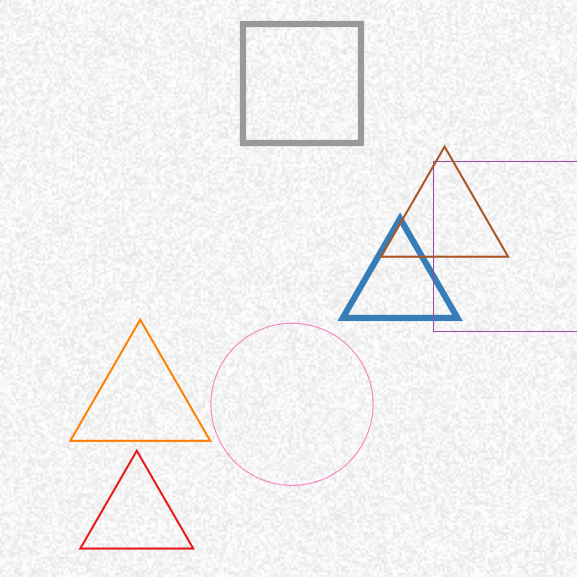[{"shape": "triangle", "thickness": 1, "radius": 0.56, "center": [0.237, 0.106]}, {"shape": "triangle", "thickness": 3, "radius": 0.57, "center": [0.693, 0.506]}, {"shape": "square", "thickness": 0.5, "radius": 0.74, "center": [0.898, 0.573]}, {"shape": "triangle", "thickness": 1, "radius": 0.7, "center": [0.243, 0.306]}, {"shape": "triangle", "thickness": 1, "radius": 0.64, "center": [0.77, 0.618]}, {"shape": "circle", "thickness": 0.5, "radius": 0.7, "center": [0.506, 0.299]}, {"shape": "square", "thickness": 3, "radius": 0.51, "center": [0.524, 0.854]}]